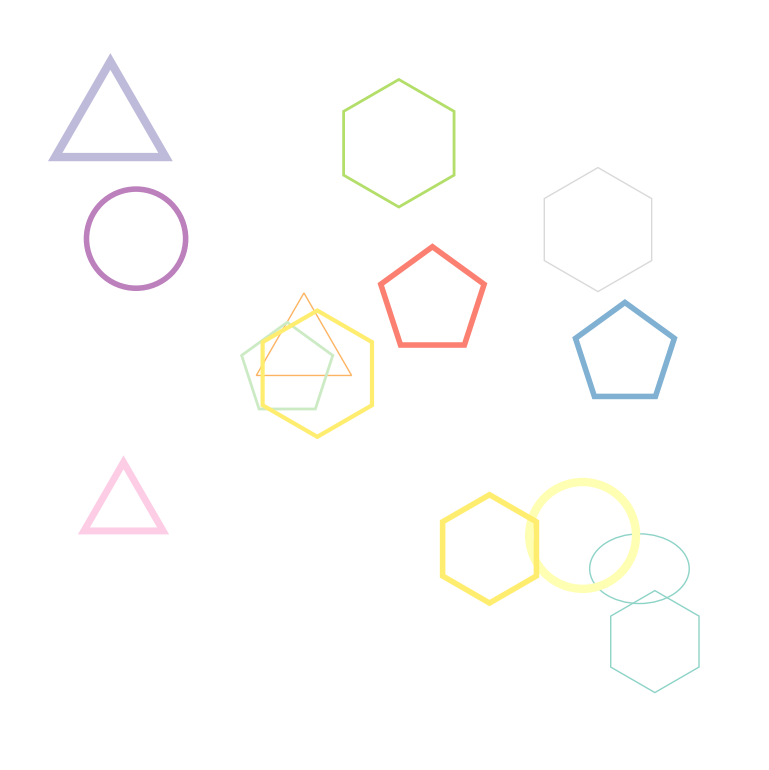[{"shape": "oval", "thickness": 0.5, "radius": 0.32, "center": [0.83, 0.261]}, {"shape": "hexagon", "thickness": 0.5, "radius": 0.33, "center": [0.85, 0.167]}, {"shape": "circle", "thickness": 3, "radius": 0.35, "center": [0.757, 0.305]}, {"shape": "triangle", "thickness": 3, "radius": 0.41, "center": [0.143, 0.837]}, {"shape": "pentagon", "thickness": 2, "radius": 0.35, "center": [0.562, 0.609]}, {"shape": "pentagon", "thickness": 2, "radius": 0.34, "center": [0.812, 0.54]}, {"shape": "triangle", "thickness": 0.5, "radius": 0.36, "center": [0.395, 0.548]}, {"shape": "hexagon", "thickness": 1, "radius": 0.41, "center": [0.518, 0.814]}, {"shape": "triangle", "thickness": 2.5, "radius": 0.3, "center": [0.16, 0.34]}, {"shape": "hexagon", "thickness": 0.5, "radius": 0.4, "center": [0.777, 0.702]}, {"shape": "circle", "thickness": 2, "radius": 0.32, "center": [0.177, 0.69]}, {"shape": "pentagon", "thickness": 1, "radius": 0.31, "center": [0.373, 0.519]}, {"shape": "hexagon", "thickness": 2, "radius": 0.35, "center": [0.636, 0.287]}, {"shape": "hexagon", "thickness": 1.5, "radius": 0.41, "center": [0.412, 0.515]}]